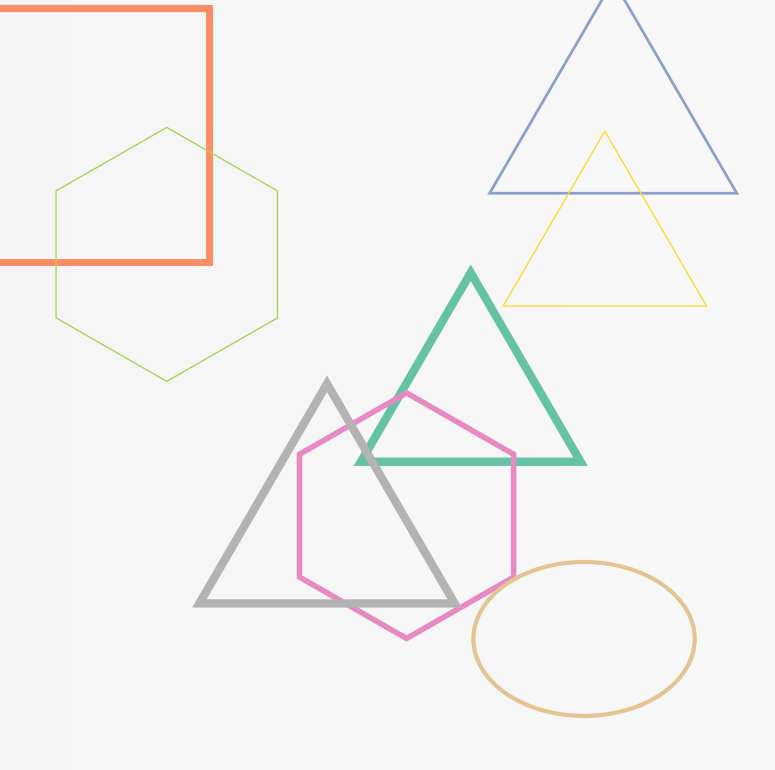[{"shape": "triangle", "thickness": 3, "radius": 0.82, "center": [0.607, 0.482]}, {"shape": "square", "thickness": 2.5, "radius": 0.83, "center": [0.104, 0.825]}, {"shape": "triangle", "thickness": 1, "radius": 0.92, "center": [0.791, 0.841]}, {"shape": "hexagon", "thickness": 2, "radius": 0.8, "center": [0.525, 0.33]}, {"shape": "hexagon", "thickness": 0.5, "radius": 0.82, "center": [0.215, 0.67]}, {"shape": "triangle", "thickness": 0.5, "radius": 0.76, "center": [0.78, 0.678]}, {"shape": "oval", "thickness": 1.5, "radius": 0.71, "center": [0.754, 0.17]}, {"shape": "triangle", "thickness": 3, "radius": 0.95, "center": [0.422, 0.311]}]